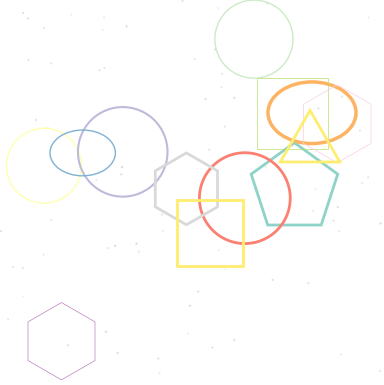[{"shape": "pentagon", "thickness": 2, "radius": 0.59, "center": [0.765, 0.511]}, {"shape": "circle", "thickness": 1, "radius": 0.49, "center": [0.114, 0.57]}, {"shape": "circle", "thickness": 1.5, "radius": 0.58, "center": [0.319, 0.606]}, {"shape": "circle", "thickness": 2, "radius": 0.59, "center": [0.636, 0.485]}, {"shape": "oval", "thickness": 1, "radius": 0.42, "center": [0.215, 0.603]}, {"shape": "oval", "thickness": 2.5, "radius": 0.57, "center": [0.81, 0.707]}, {"shape": "square", "thickness": 0.5, "radius": 0.46, "center": [0.76, 0.706]}, {"shape": "hexagon", "thickness": 0.5, "radius": 0.51, "center": [0.876, 0.678]}, {"shape": "hexagon", "thickness": 2, "radius": 0.47, "center": [0.484, 0.509]}, {"shape": "hexagon", "thickness": 0.5, "radius": 0.5, "center": [0.16, 0.114]}, {"shape": "circle", "thickness": 1, "radius": 0.51, "center": [0.66, 0.898]}, {"shape": "triangle", "thickness": 2, "radius": 0.45, "center": [0.805, 0.624]}, {"shape": "square", "thickness": 2, "radius": 0.43, "center": [0.546, 0.395]}]